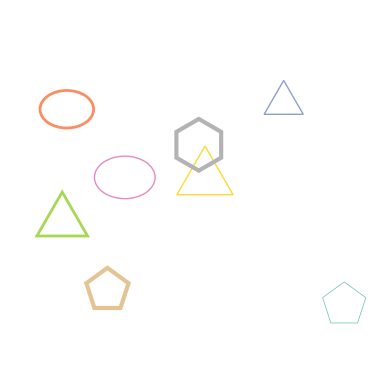[{"shape": "pentagon", "thickness": 0.5, "radius": 0.29, "center": [0.894, 0.209]}, {"shape": "oval", "thickness": 2, "radius": 0.35, "center": [0.174, 0.716]}, {"shape": "triangle", "thickness": 1, "radius": 0.29, "center": [0.737, 0.732]}, {"shape": "oval", "thickness": 1, "radius": 0.39, "center": [0.324, 0.539]}, {"shape": "triangle", "thickness": 2, "radius": 0.38, "center": [0.162, 0.425]}, {"shape": "triangle", "thickness": 1, "radius": 0.42, "center": [0.532, 0.536]}, {"shape": "pentagon", "thickness": 3, "radius": 0.29, "center": [0.279, 0.247]}, {"shape": "hexagon", "thickness": 3, "radius": 0.34, "center": [0.516, 0.624]}]